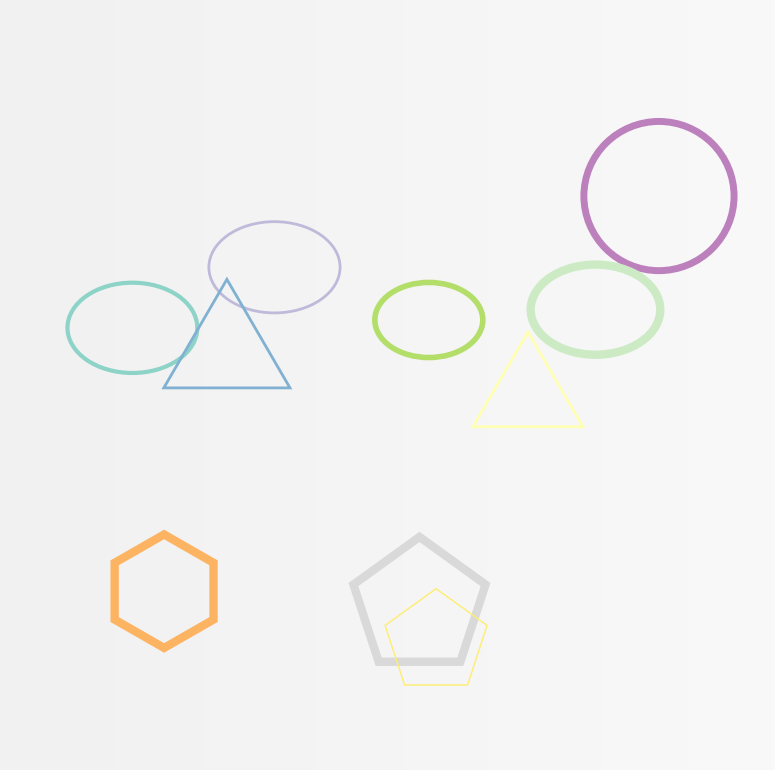[{"shape": "oval", "thickness": 1.5, "radius": 0.42, "center": [0.171, 0.574]}, {"shape": "triangle", "thickness": 1, "radius": 0.41, "center": [0.681, 0.487]}, {"shape": "oval", "thickness": 1, "radius": 0.42, "center": [0.354, 0.653]}, {"shape": "triangle", "thickness": 1, "radius": 0.47, "center": [0.293, 0.543]}, {"shape": "hexagon", "thickness": 3, "radius": 0.37, "center": [0.212, 0.232]}, {"shape": "oval", "thickness": 2, "radius": 0.35, "center": [0.553, 0.584]}, {"shape": "pentagon", "thickness": 3, "radius": 0.45, "center": [0.541, 0.213]}, {"shape": "circle", "thickness": 2.5, "radius": 0.48, "center": [0.85, 0.745]}, {"shape": "oval", "thickness": 3, "radius": 0.42, "center": [0.768, 0.598]}, {"shape": "pentagon", "thickness": 0.5, "radius": 0.35, "center": [0.563, 0.166]}]